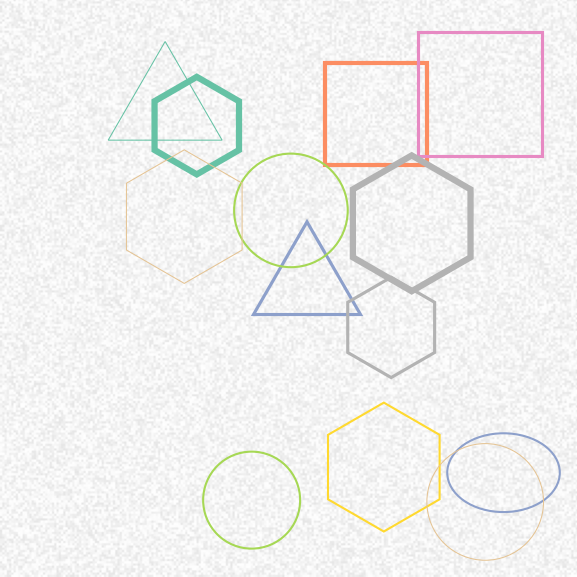[{"shape": "triangle", "thickness": 0.5, "radius": 0.57, "center": [0.286, 0.813]}, {"shape": "hexagon", "thickness": 3, "radius": 0.42, "center": [0.341, 0.782]}, {"shape": "square", "thickness": 2, "radius": 0.44, "center": [0.651, 0.801]}, {"shape": "triangle", "thickness": 1.5, "radius": 0.53, "center": [0.532, 0.508]}, {"shape": "oval", "thickness": 1, "radius": 0.49, "center": [0.872, 0.181]}, {"shape": "square", "thickness": 1.5, "radius": 0.54, "center": [0.831, 0.837]}, {"shape": "circle", "thickness": 1, "radius": 0.42, "center": [0.436, 0.133]}, {"shape": "circle", "thickness": 1, "radius": 0.49, "center": [0.504, 0.635]}, {"shape": "hexagon", "thickness": 1, "radius": 0.56, "center": [0.665, 0.19]}, {"shape": "circle", "thickness": 0.5, "radius": 0.5, "center": [0.84, 0.13]}, {"shape": "hexagon", "thickness": 0.5, "radius": 0.58, "center": [0.319, 0.624]}, {"shape": "hexagon", "thickness": 3, "radius": 0.59, "center": [0.713, 0.612]}, {"shape": "hexagon", "thickness": 1.5, "radius": 0.43, "center": [0.677, 0.432]}]